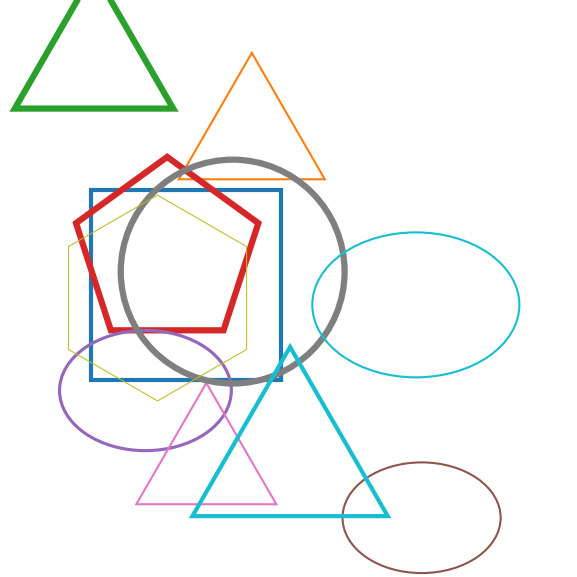[{"shape": "square", "thickness": 2, "radius": 0.82, "center": [0.322, 0.506]}, {"shape": "triangle", "thickness": 1, "radius": 0.73, "center": [0.436, 0.762]}, {"shape": "triangle", "thickness": 3, "radius": 0.79, "center": [0.163, 0.89]}, {"shape": "pentagon", "thickness": 3, "radius": 0.83, "center": [0.289, 0.561]}, {"shape": "oval", "thickness": 1.5, "radius": 0.74, "center": [0.252, 0.323]}, {"shape": "oval", "thickness": 1, "radius": 0.68, "center": [0.73, 0.103]}, {"shape": "triangle", "thickness": 1, "radius": 0.7, "center": [0.357, 0.196]}, {"shape": "circle", "thickness": 3, "radius": 0.97, "center": [0.403, 0.529]}, {"shape": "hexagon", "thickness": 0.5, "radius": 0.89, "center": [0.273, 0.483]}, {"shape": "triangle", "thickness": 2, "radius": 0.98, "center": [0.502, 0.203]}, {"shape": "oval", "thickness": 1, "radius": 0.9, "center": [0.72, 0.471]}]